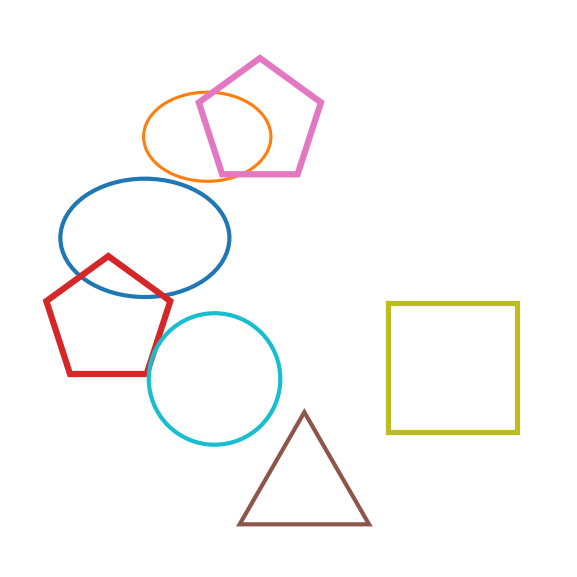[{"shape": "oval", "thickness": 2, "radius": 0.73, "center": [0.251, 0.587]}, {"shape": "oval", "thickness": 1.5, "radius": 0.55, "center": [0.359, 0.762]}, {"shape": "pentagon", "thickness": 3, "radius": 0.56, "center": [0.188, 0.443]}, {"shape": "triangle", "thickness": 2, "radius": 0.65, "center": [0.527, 0.156]}, {"shape": "pentagon", "thickness": 3, "radius": 0.56, "center": [0.45, 0.787]}, {"shape": "square", "thickness": 2.5, "radius": 0.56, "center": [0.784, 0.363]}, {"shape": "circle", "thickness": 2, "radius": 0.57, "center": [0.372, 0.343]}]